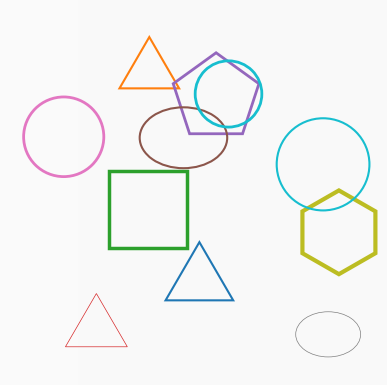[{"shape": "triangle", "thickness": 1.5, "radius": 0.5, "center": [0.515, 0.27]}, {"shape": "triangle", "thickness": 1.5, "radius": 0.44, "center": [0.385, 0.815]}, {"shape": "square", "thickness": 2.5, "radius": 0.5, "center": [0.382, 0.457]}, {"shape": "triangle", "thickness": 0.5, "radius": 0.46, "center": [0.249, 0.145]}, {"shape": "pentagon", "thickness": 2, "radius": 0.58, "center": [0.558, 0.747]}, {"shape": "oval", "thickness": 1.5, "radius": 0.56, "center": [0.473, 0.642]}, {"shape": "circle", "thickness": 2, "radius": 0.52, "center": [0.164, 0.645]}, {"shape": "oval", "thickness": 0.5, "radius": 0.42, "center": [0.847, 0.132]}, {"shape": "hexagon", "thickness": 3, "radius": 0.54, "center": [0.875, 0.397]}, {"shape": "circle", "thickness": 1.5, "radius": 0.6, "center": [0.834, 0.573]}, {"shape": "circle", "thickness": 2, "radius": 0.43, "center": [0.59, 0.756]}]